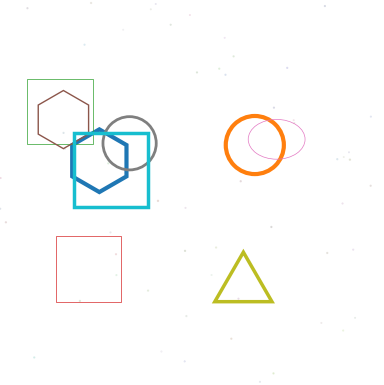[{"shape": "hexagon", "thickness": 3, "radius": 0.41, "center": [0.258, 0.583]}, {"shape": "circle", "thickness": 3, "radius": 0.38, "center": [0.662, 0.623]}, {"shape": "square", "thickness": 0.5, "radius": 0.42, "center": [0.156, 0.71]}, {"shape": "square", "thickness": 0.5, "radius": 0.43, "center": [0.23, 0.302]}, {"shape": "hexagon", "thickness": 1, "radius": 0.38, "center": [0.165, 0.689]}, {"shape": "oval", "thickness": 0.5, "radius": 0.37, "center": [0.719, 0.638]}, {"shape": "circle", "thickness": 2, "radius": 0.35, "center": [0.337, 0.628]}, {"shape": "triangle", "thickness": 2.5, "radius": 0.43, "center": [0.632, 0.259]}, {"shape": "square", "thickness": 2.5, "radius": 0.48, "center": [0.288, 0.559]}]